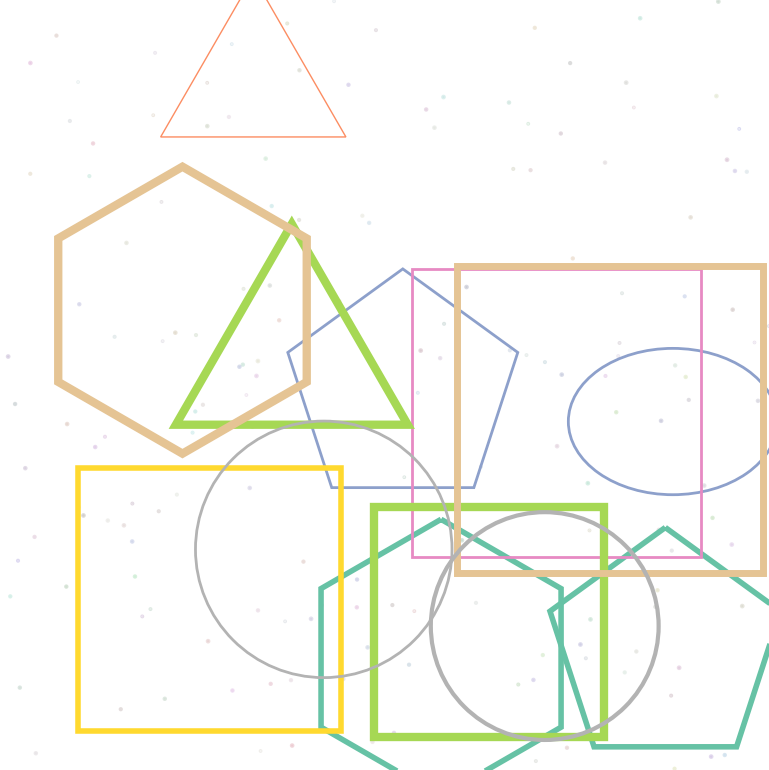[{"shape": "pentagon", "thickness": 2, "radius": 0.79, "center": [0.864, 0.157]}, {"shape": "hexagon", "thickness": 2, "radius": 0.9, "center": [0.573, 0.146]}, {"shape": "triangle", "thickness": 0.5, "radius": 0.69, "center": [0.329, 0.892]}, {"shape": "pentagon", "thickness": 1, "radius": 0.79, "center": [0.523, 0.494]}, {"shape": "oval", "thickness": 1, "radius": 0.68, "center": [0.874, 0.453]}, {"shape": "square", "thickness": 1, "radius": 0.94, "center": [0.722, 0.464]}, {"shape": "triangle", "thickness": 3, "radius": 0.87, "center": [0.379, 0.535]}, {"shape": "square", "thickness": 3, "radius": 0.75, "center": [0.635, 0.192]}, {"shape": "square", "thickness": 2, "radius": 0.85, "center": [0.272, 0.221]}, {"shape": "hexagon", "thickness": 3, "radius": 0.93, "center": [0.237, 0.597]}, {"shape": "square", "thickness": 2.5, "radius": 1.0, "center": [0.792, 0.455]}, {"shape": "circle", "thickness": 1.5, "radius": 0.74, "center": [0.707, 0.187]}, {"shape": "circle", "thickness": 1, "radius": 0.83, "center": [0.42, 0.287]}]